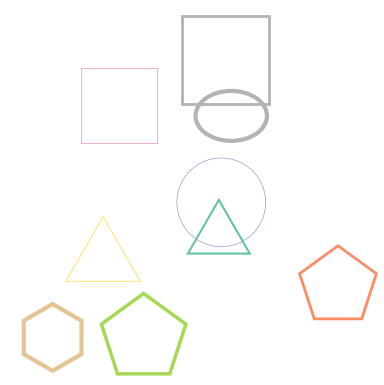[{"shape": "triangle", "thickness": 1.5, "radius": 0.46, "center": [0.568, 0.388]}, {"shape": "pentagon", "thickness": 2, "radius": 0.52, "center": [0.878, 0.257]}, {"shape": "circle", "thickness": 0.5, "radius": 0.58, "center": [0.575, 0.474]}, {"shape": "square", "thickness": 0.5, "radius": 0.49, "center": [0.309, 0.726]}, {"shape": "pentagon", "thickness": 2.5, "radius": 0.58, "center": [0.373, 0.122]}, {"shape": "triangle", "thickness": 0.5, "radius": 0.56, "center": [0.268, 0.325]}, {"shape": "hexagon", "thickness": 3, "radius": 0.43, "center": [0.137, 0.124]}, {"shape": "square", "thickness": 2, "radius": 0.57, "center": [0.585, 0.844]}, {"shape": "oval", "thickness": 3, "radius": 0.46, "center": [0.601, 0.699]}]